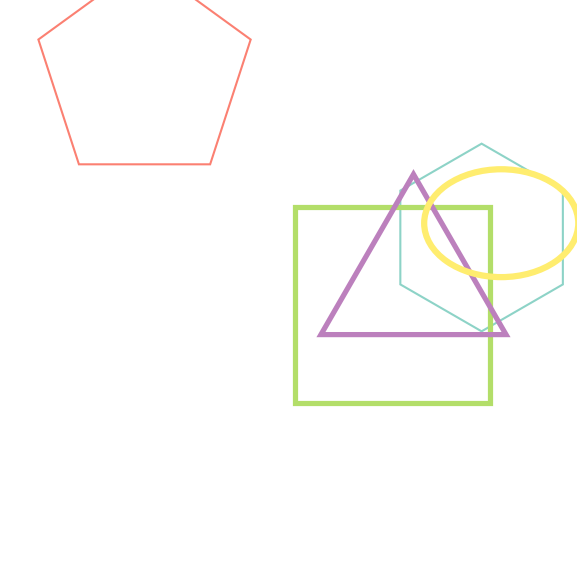[{"shape": "hexagon", "thickness": 1, "radius": 0.81, "center": [0.834, 0.588]}, {"shape": "pentagon", "thickness": 1, "radius": 0.97, "center": [0.25, 0.871]}, {"shape": "square", "thickness": 2.5, "radius": 0.85, "center": [0.679, 0.471]}, {"shape": "triangle", "thickness": 2.5, "radius": 0.93, "center": [0.716, 0.512]}, {"shape": "oval", "thickness": 3, "radius": 0.67, "center": [0.868, 0.613]}]